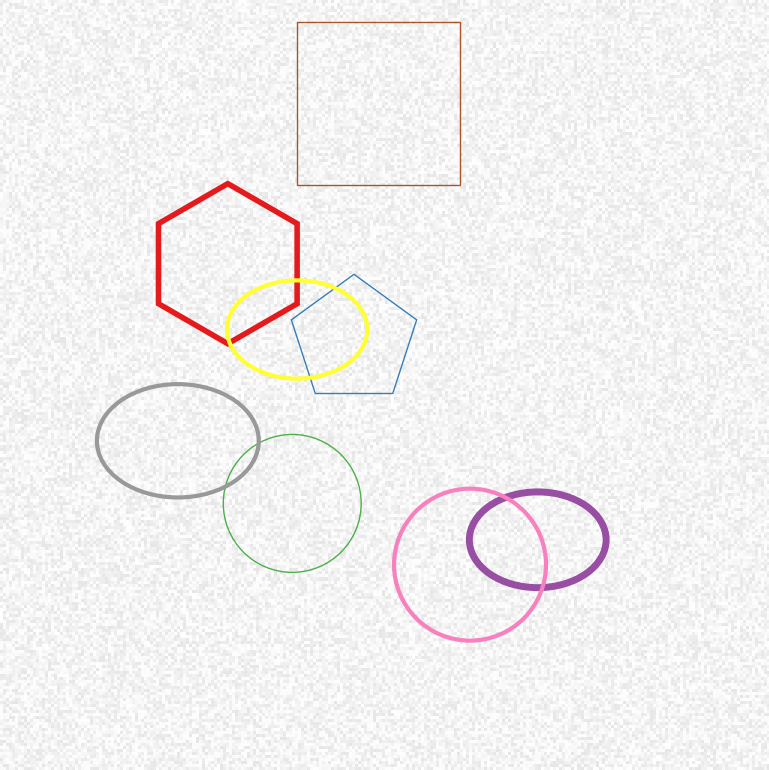[{"shape": "hexagon", "thickness": 2, "radius": 0.52, "center": [0.296, 0.658]}, {"shape": "pentagon", "thickness": 0.5, "radius": 0.43, "center": [0.46, 0.558]}, {"shape": "circle", "thickness": 0.5, "radius": 0.45, "center": [0.38, 0.346]}, {"shape": "oval", "thickness": 2.5, "radius": 0.44, "center": [0.698, 0.299]}, {"shape": "oval", "thickness": 1.5, "radius": 0.46, "center": [0.386, 0.572]}, {"shape": "square", "thickness": 0.5, "radius": 0.53, "center": [0.491, 0.866]}, {"shape": "circle", "thickness": 1.5, "radius": 0.49, "center": [0.61, 0.267]}, {"shape": "oval", "thickness": 1.5, "radius": 0.53, "center": [0.231, 0.428]}]